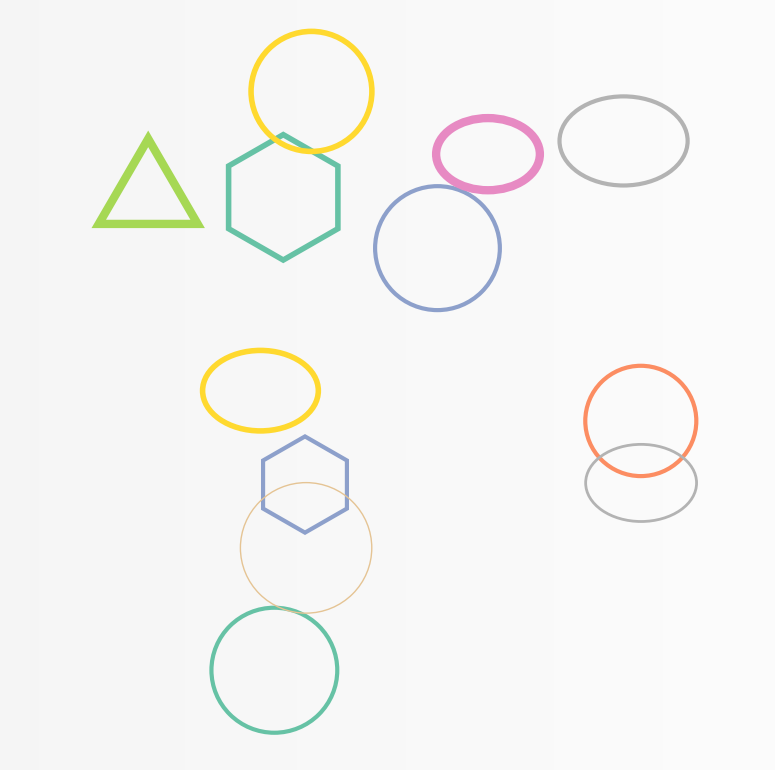[{"shape": "hexagon", "thickness": 2, "radius": 0.41, "center": [0.365, 0.744]}, {"shape": "circle", "thickness": 1.5, "radius": 0.41, "center": [0.354, 0.13]}, {"shape": "circle", "thickness": 1.5, "radius": 0.36, "center": [0.827, 0.453]}, {"shape": "hexagon", "thickness": 1.5, "radius": 0.31, "center": [0.394, 0.371]}, {"shape": "circle", "thickness": 1.5, "radius": 0.4, "center": [0.564, 0.678]}, {"shape": "oval", "thickness": 3, "radius": 0.33, "center": [0.63, 0.8]}, {"shape": "triangle", "thickness": 3, "radius": 0.37, "center": [0.191, 0.746]}, {"shape": "circle", "thickness": 2, "radius": 0.39, "center": [0.402, 0.881]}, {"shape": "oval", "thickness": 2, "radius": 0.37, "center": [0.336, 0.493]}, {"shape": "circle", "thickness": 0.5, "radius": 0.42, "center": [0.395, 0.288]}, {"shape": "oval", "thickness": 1, "radius": 0.36, "center": [0.827, 0.373]}, {"shape": "oval", "thickness": 1.5, "radius": 0.41, "center": [0.805, 0.817]}]